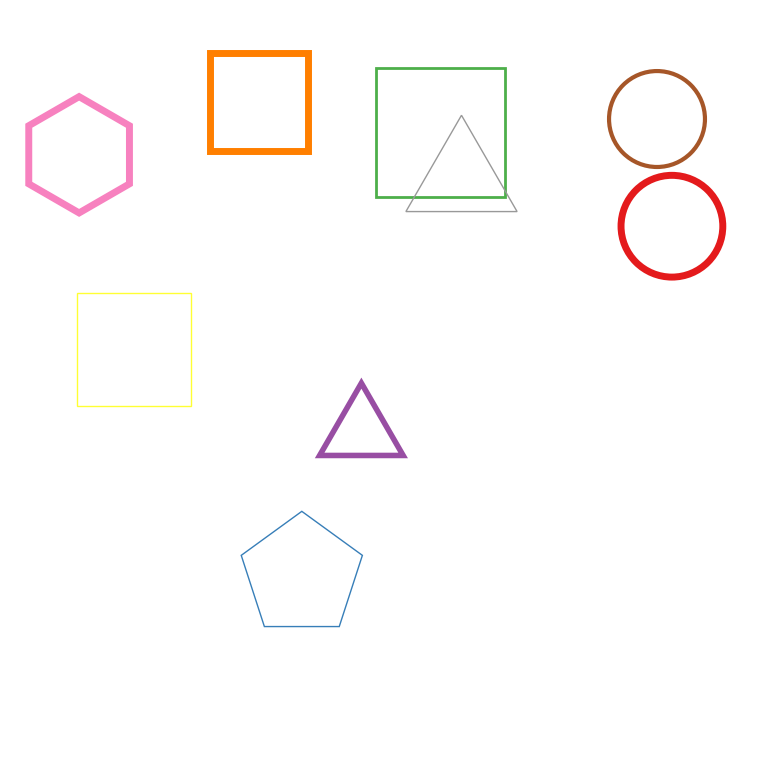[{"shape": "circle", "thickness": 2.5, "radius": 0.33, "center": [0.873, 0.706]}, {"shape": "pentagon", "thickness": 0.5, "radius": 0.41, "center": [0.392, 0.253]}, {"shape": "square", "thickness": 1, "radius": 0.42, "center": [0.572, 0.828]}, {"shape": "triangle", "thickness": 2, "radius": 0.31, "center": [0.469, 0.44]}, {"shape": "square", "thickness": 2.5, "radius": 0.32, "center": [0.337, 0.867]}, {"shape": "square", "thickness": 0.5, "radius": 0.37, "center": [0.174, 0.546]}, {"shape": "circle", "thickness": 1.5, "radius": 0.31, "center": [0.853, 0.845]}, {"shape": "hexagon", "thickness": 2.5, "radius": 0.38, "center": [0.103, 0.799]}, {"shape": "triangle", "thickness": 0.5, "radius": 0.42, "center": [0.599, 0.767]}]